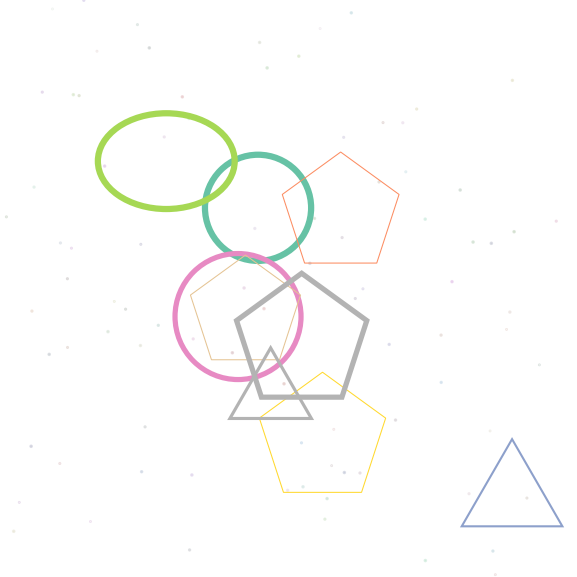[{"shape": "circle", "thickness": 3, "radius": 0.46, "center": [0.447, 0.639]}, {"shape": "pentagon", "thickness": 0.5, "radius": 0.53, "center": [0.59, 0.63]}, {"shape": "triangle", "thickness": 1, "radius": 0.5, "center": [0.887, 0.138]}, {"shape": "circle", "thickness": 2.5, "radius": 0.55, "center": [0.412, 0.451]}, {"shape": "oval", "thickness": 3, "radius": 0.59, "center": [0.288, 0.72]}, {"shape": "pentagon", "thickness": 0.5, "radius": 0.57, "center": [0.558, 0.24]}, {"shape": "pentagon", "thickness": 0.5, "radius": 0.5, "center": [0.425, 0.457]}, {"shape": "triangle", "thickness": 1.5, "radius": 0.41, "center": [0.469, 0.315]}, {"shape": "pentagon", "thickness": 2.5, "radius": 0.59, "center": [0.522, 0.407]}]